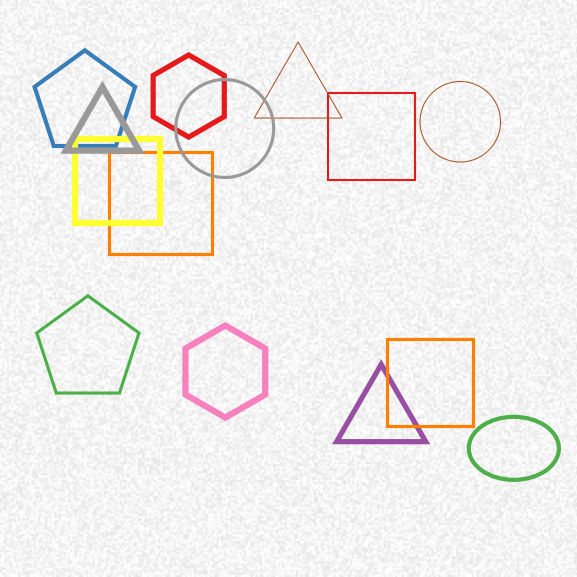[{"shape": "square", "thickness": 1, "radius": 0.38, "center": [0.644, 0.763]}, {"shape": "hexagon", "thickness": 2.5, "radius": 0.36, "center": [0.327, 0.833]}, {"shape": "pentagon", "thickness": 2, "radius": 0.46, "center": [0.147, 0.82]}, {"shape": "oval", "thickness": 2, "radius": 0.39, "center": [0.89, 0.223]}, {"shape": "pentagon", "thickness": 1.5, "radius": 0.47, "center": [0.152, 0.394]}, {"shape": "triangle", "thickness": 2.5, "radius": 0.45, "center": [0.66, 0.279]}, {"shape": "square", "thickness": 1.5, "radius": 0.37, "center": [0.745, 0.337]}, {"shape": "square", "thickness": 1.5, "radius": 0.44, "center": [0.278, 0.648]}, {"shape": "square", "thickness": 3, "radius": 0.37, "center": [0.203, 0.686]}, {"shape": "triangle", "thickness": 0.5, "radius": 0.44, "center": [0.516, 0.839]}, {"shape": "circle", "thickness": 0.5, "radius": 0.35, "center": [0.797, 0.788]}, {"shape": "hexagon", "thickness": 3, "radius": 0.4, "center": [0.39, 0.356]}, {"shape": "triangle", "thickness": 3, "radius": 0.37, "center": [0.177, 0.775]}, {"shape": "circle", "thickness": 1.5, "radius": 0.42, "center": [0.389, 0.777]}]